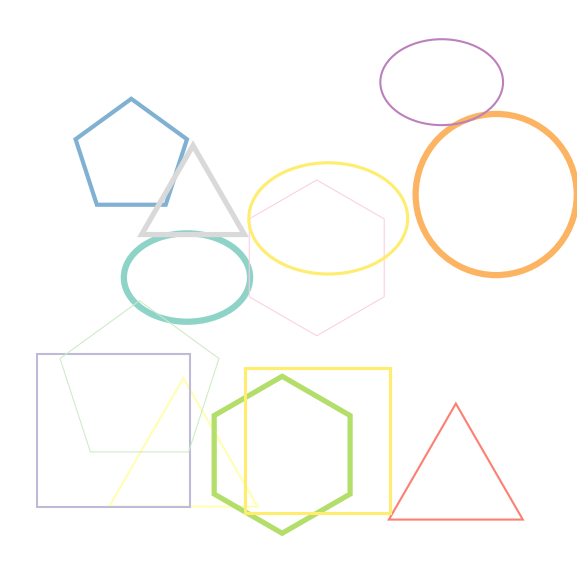[{"shape": "oval", "thickness": 3, "radius": 0.55, "center": [0.324, 0.519]}, {"shape": "triangle", "thickness": 1, "radius": 0.74, "center": [0.318, 0.196]}, {"shape": "square", "thickness": 1, "radius": 0.67, "center": [0.197, 0.254]}, {"shape": "triangle", "thickness": 1, "radius": 0.67, "center": [0.789, 0.166]}, {"shape": "pentagon", "thickness": 2, "radius": 0.51, "center": [0.227, 0.727]}, {"shape": "circle", "thickness": 3, "radius": 0.7, "center": [0.859, 0.662]}, {"shape": "hexagon", "thickness": 2.5, "radius": 0.68, "center": [0.489, 0.212]}, {"shape": "hexagon", "thickness": 0.5, "radius": 0.67, "center": [0.548, 0.553]}, {"shape": "triangle", "thickness": 2.5, "radius": 0.51, "center": [0.334, 0.644]}, {"shape": "oval", "thickness": 1, "radius": 0.53, "center": [0.765, 0.857]}, {"shape": "pentagon", "thickness": 0.5, "radius": 0.72, "center": [0.242, 0.334]}, {"shape": "oval", "thickness": 1.5, "radius": 0.69, "center": [0.568, 0.621]}, {"shape": "square", "thickness": 1.5, "radius": 0.63, "center": [0.549, 0.236]}]